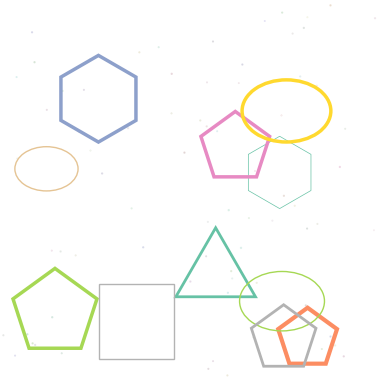[{"shape": "triangle", "thickness": 2, "radius": 0.6, "center": [0.56, 0.289]}, {"shape": "hexagon", "thickness": 0.5, "radius": 0.47, "center": [0.726, 0.552]}, {"shape": "pentagon", "thickness": 3, "radius": 0.4, "center": [0.799, 0.12]}, {"shape": "hexagon", "thickness": 2.5, "radius": 0.56, "center": [0.256, 0.744]}, {"shape": "pentagon", "thickness": 2.5, "radius": 0.47, "center": [0.611, 0.617]}, {"shape": "oval", "thickness": 1, "radius": 0.55, "center": [0.733, 0.218]}, {"shape": "pentagon", "thickness": 2.5, "radius": 0.57, "center": [0.143, 0.188]}, {"shape": "oval", "thickness": 2.5, "radius": 0.58, "center": [0.744, 0.712]}, {"shape": "oval", "thickness": 1, "radius": 0.41, "center": [0.121, 0.562]}, {"shape": "pentagon", "thickness": 2, "radius": 0.44, "center": [0.737, 0.12]}, {"shape": "square", "thickness": 1, "radius": 0.49, "center": [0.354, 0.165]}]